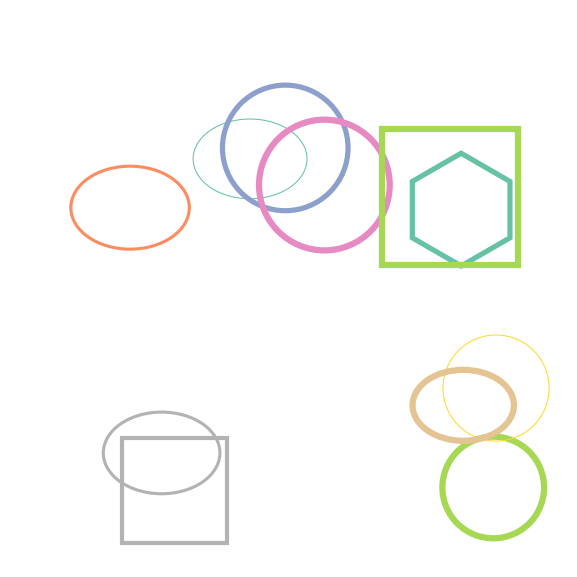[{"shape": "hexagon", "thickness": 2.5, "radius": 0.49, "center": [0.798, 0.636]}, {"shape": "oval", "thickness": 0.5, "radius": 0.49, "center": [0.433, 0.724]}, {"shape": "oval", "thickness": 1.5, "radius": 0.51, "center": [0.225, 0.64]}, {"shape": "circle", "thickness": 2.5, "radius": 0.54, "center": [0.494, 0.743]}, {"shape": "circle", "thickness": 3, "radius": 0.57, "center": [0.562, 0.679]}, {"shape": "circle", "thickness": 3, "radius": 0.44, "center": [0.854, 0.155]}, {"shape": "square", "thickness": 3, "radius": 0.59, "center": [0.779, 0.658]}, {"shape": "circle", "thickness": 0.5, "radius": 0.46, "center": [0.859, 0.327]}, {"shape": "oval", "thickness": 3, "radius": 0.44, "center": [0.802, 0.297]}, {"shape": "oval", "thickness": 1.5, "radius": 0.5, "center": [0.28, 0.215]}, {"shape": "square", "thickness": 2, "radius": 0.45, "center": [0.302, 0.15]}]